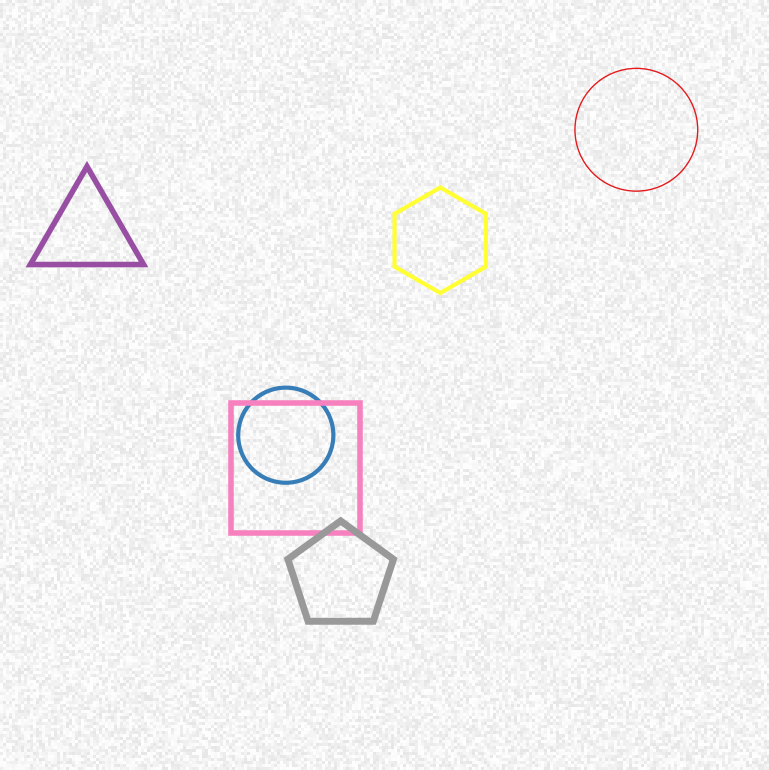[{"shape": "circle", "thickness": 0.5, "radius": 0.4, "center": [0.826, 0.831]}, {"shape": "circle", "thickness": 1.5, "radius": 0.31, "center": [0.371, 0.435]}, {"shape": "triangle", "thickness": 2, "radius": 0.42, "center": [0.113, 0.699]}, {"shape": "hexagon", "thickness": 1.5, "radius": 0.34, "center": [0.572, 0.688]}, {"shape": "square", "thickness": 2, "radius": 0.42, "center": [0.384, 0.392]}, {"shape": "pentagon", "thickness": 2.5, "radius": 0.36, "center": [0.442, 0.251]}]